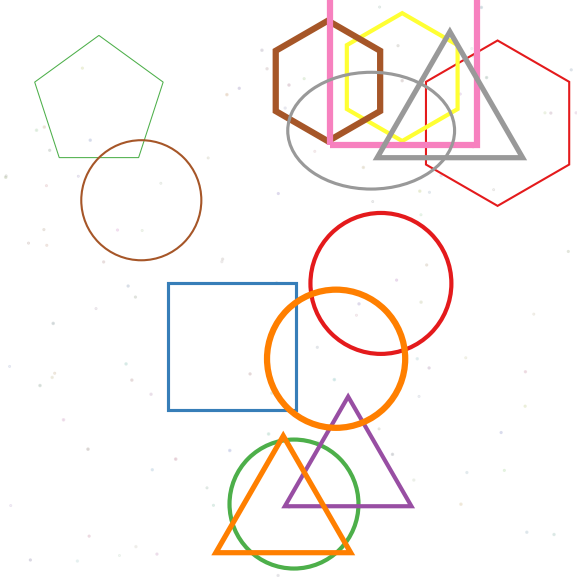[{"shape": "hexagon", "thickness": 1, "radius": 0.72, "center": [0.862, 0.786]}, {"shape": "circle", "thickness": 2, "radius": 0.61, "center": [0.66, 0.508]}, {"shape": "square", "thickness": 1.5, "radius": 0.55, "center": [0.401, 0.399]}, {"shape": "circle", "thickness": 2, "radius": 0.56, "center": [0.509, 0.126]}, {"shape": "pentagon", "thickness": 0.5, "radius": 0.58, "center": [0.171, 0.821]}, {"shape": "triangle", "thickness": 2, "radius": 0.63, "center": [0.603, 0.186]}, {"shape": "triangle", "thickness": 2.5, "radius": 0.67, "center": [0.49, 0.109]}, {"shape": "circle", "thickness": 3, "radius": 0.6, "center": [0.582, 0.378]}, {"shape": "hexagon", "thickness": 2, "radius": 0.55, "center": [0.696, 0.866]}, {"shape": "circle", "thickness": 1, "radius": 0.52, "center": [0.245, 0.652]}, {"shape": "hexagon", "thickness": 3, "radius": 0.52, "center": [0.568, 0.859]}, {"shape": "square", "thickness": 3, "radius": 0.64, "center": [0.698, 0.876]}, {"shape": "oval", "thickness": 1.5, "radius": 0.72, "center": [0.643, 0.773]}, {"shape": "triangle", "thickness": 2.5, "radius": 0.73, "center": [0.779, 0.799]}]